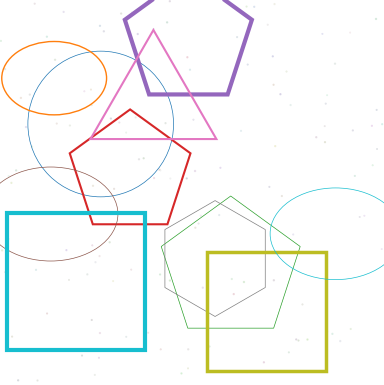[{"shape": "circle", "thickness": 0.5, "radius": 0.95, "center": [0.262, 0.678]}, {"shape": "oval", "thickness": 1, "radius": 0.68, "center": [0.141, 0.797]}, {"shape": "pentagon", "thickness": 0.5, "radius": 0.95, "center": [0.599, 0.301]}, {"shape": "pentagon", "thickness": 1.5, "radius": 0.82, "center": [0.338, 0.551]}, {"shape": "pentagon", "thickness": 3, "radius": 0.87, "center": [0.489, 0.895]}, {"shape": "oval", "thickness": 0.5, "radius": 0.87, "center": [0.132, 0.444]}, {"shape": "triangle", "thickness": 1.5, "radius": 0.94, "center": [0.399, 0.733]}, {"shape": "hexagon", "thickness": 0.5, "radius": 0.75, "center": [0.559, 0.328]}, {"shape": "square", "thickness": 2.5, "radius": 0.77, "center": [0.692, 0.19]}, {"shape": "oval", "thickness": 0.5, "radius": 0.85, "center": [0.872, 0.393]}, {"shape": "square", "thickness": 3, "radius": 0.9, "center": [0.196, 0.269]}]